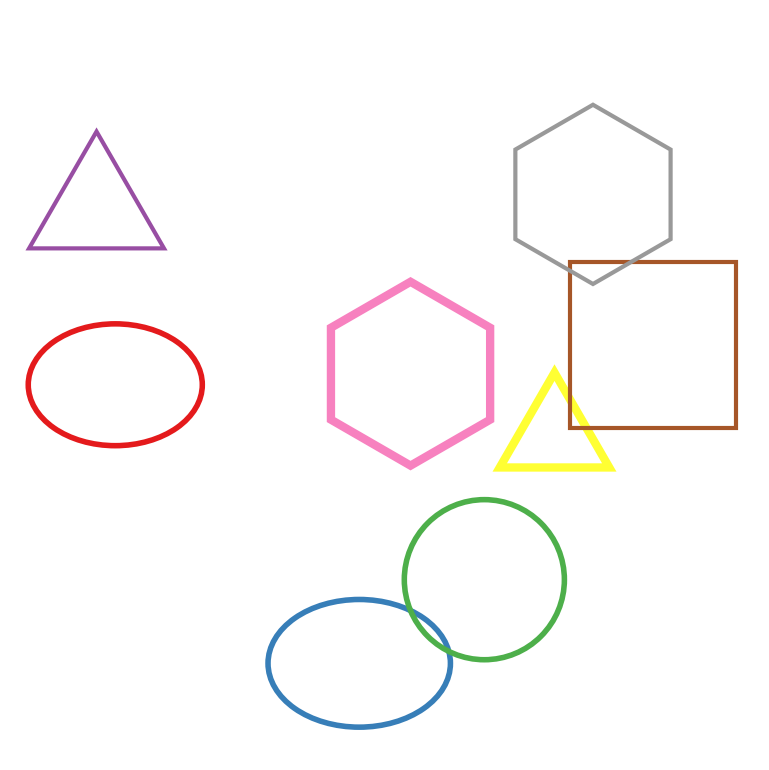[{"shape": "oval", "thickness": 2, "radius": 0.57, "center": [0.15, 0.5]}, {"shape": "oval", "thickness": 2, "radius": 0.59, "center": [0.467, 0.139]}, {"shape": "circle", "thickness": 2, "radius": 0.52, "center": [0.629, 0.247]}, {"shape": "triangle", "thickness": 1.5, "radius": 0.51, "center": [0.125, 0.728]}, {"shape": "triangle", "thickness": 3, "radius": 0.41, "center": [0.72, 0.434]}, {"shape": "square", "thickness": 1.5, "radius": 0.54, "center": [0.848, 0.552]}, {"shape": "hexagon", "thickness": 3, "radius": 0.6, "center": [0.533, 0.515]}, {"shape": "hexagon", "thickness": 1.5, "radius": 0.58, "center": [0.77, 0.748]}]